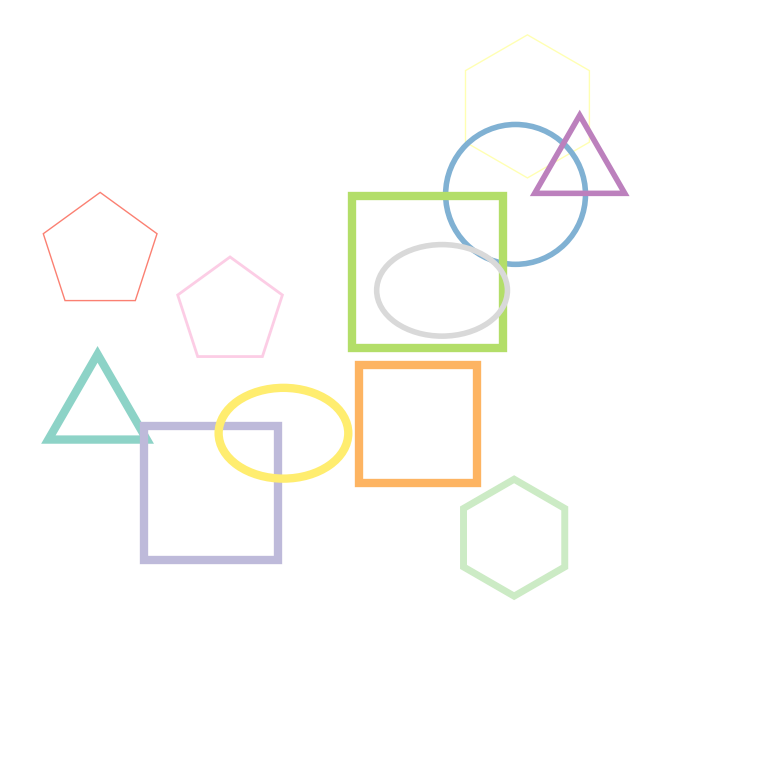[{"shape": "triangle", "thickness": 3, "radius": 0.37, "center": [0.127, 0.466]}, {"shape": "hexagon", "thickness": 0.5, "radius": 0.46, "center": [0.685, 0.862]}, {"shape": "square", "thickness": 3, "radius": 0.44, "center": [0.274, 0.36]}, {"shape": "pentagon", "thickness": 0.5, "radius": 0.39, "center": [0.13, 0.672]}, {"shape": "circle", "thickness": 2, "radius": 0.45, "center": [0.67, 0.748]}, {"shape": "square", "thickness": 3, "radius": 0.38, "center": [0.543, 0.449]}, {"shape": "square", "thickness": 3, "radius": 0.49, "center": [0.555, 0.647]}, {"shape": "pentagon", "thickness": 1, "radius": 0.36, "center": [0.299, 0.595]}, {"shape": "oval", "thickness": 2, "radius": 0.42, "center": [0.574, 0.623]}, {"shape": "triangle", "thickness": 2, "radius": 0.34, "center": [0.753, 0.783]}, {"shape": "hexagon", "thickness": 2.5, "radius": 0.38, "center": [0.668, 0.302]}, {"shape": "oval", "thickness": 3, "radius": 0.42, "center": [0.368, 0.437]}]